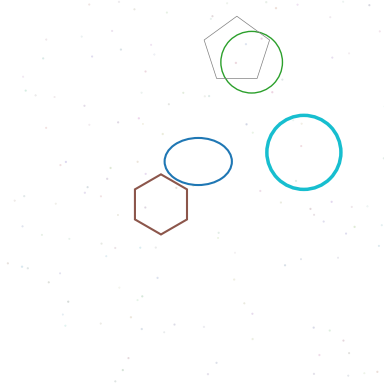[{"shape": "oval", "thickness": 1.5, "radius": 0.44, "center": [0.515, 0.581]}, {"shape": "circle", "thickness": 1, "radius": 0.4, "center": [0.654, 0.838]}, {"shape": "hexagon", "thickness": 1.5, "radius": 0.39, "center": [0.418, 0.469]}, {"shape": "pentagon", "thickness": 0.5, "radius": 0.45, "center": [0.615, 0.868]}, {"shape": "circle", "thickness": 2.5, "radius": 0.48, "center": [0.789, 0.604]}]